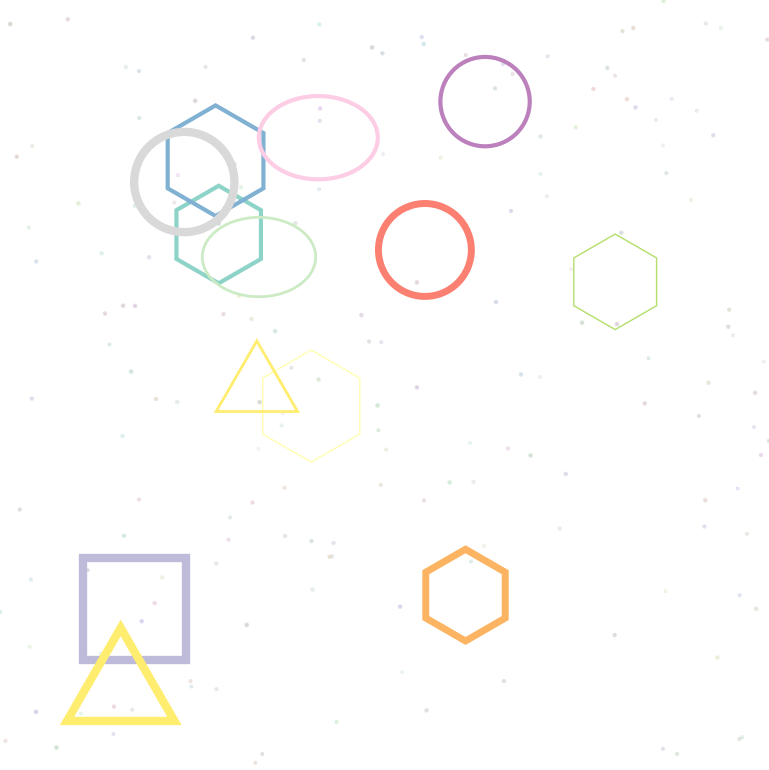[{"shape": "hexagon", "thickness": 1.5, "radius": 0.32, "center": [0.284, 0.695]}, {"shape": "hexagon", "thickness": 0.5, "radius": 0.36, "center": [0.404, 0.473]}, {"shape": "square", "thickness": 3, "radius": 0.33, "center": [0.175, 0.209]}, {"shape": "circle", "thickness": 2.5, "radius": 0.3, "center": [0.552, 0.675]}, {"shape": "hexagon", "thickness": 1.5, "radius": 0.36, "center": [0.28, 0.791]}, {"shape": "hexagon", "thickness": 2.5, "radius": 0.3, "center": [0.605, 0.227]}, {"shape": "hexagon", "thickness": 0.5, "radius": 0.31, "center": [0.799, 0.634]}, {"shape": "oval", "thickness": 1.5, "radius": 0.39, "center": [0.413, 0.821]}, {"shape": "circle", "thickness": 3, "radius": 0.33, "center": [0.239, 0.764]}, {"shape": "circle", "thickness": 1.5, "radius": 0.29, "center": [0.63, 0.868]}, {"shape": "oval", "thickness": 1, "radius": 0.37, "center": [0.336, 0.666]}, {"shape": "triangle", "thickness": 1, "radius": 0.31, "center": [0.334, 0.496]}, {"shape": "triangle", "thickness": 3, "radius": 0.4, "center": [0.157, 0.104]}]